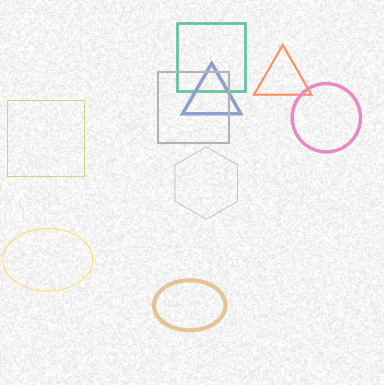[{"shape": "square", "thickness": 2, "radius": 0.44, "center": [0.547, 0.852]}, {"shape": "triangle", "thickness": 1.5, "radius": 0.43, "center": [0.734, 0.797]}, {"shape": "triangle", "thickness": 2.5, "radius": 0.44, "center": [0.55, 0.748]}, {"shape": "circle", "thickness": 2.5, "radius": 0.44, "center": [0.848, 0.694]}, {"shape": "square", "thickness": 0.5, "radius": 0.5, "center": [0.119, 0.642]}, {"shape": "oval", "thickness": 0.5, "radius": 0.58, "center": [0.124, 0.325]}, {"shape": "oval", "thickness": 3, "radius": 0.46, "center": [0.493, 0.207]}, {"shape": "square", "thickness": 1.5, "radius": 0.46, "center": [0.502, 0.72]}, {"shape": "hexagon", "thickness": 0.5, "radius": 0.47, "center": [0.536, 0.524]}]